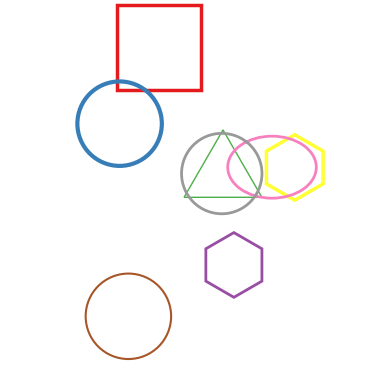[{"shape": "square", "thickness": 2.5, "radius": 0.55, "center": [0.412, 0.877]}, {"shape": "circle", "thickness": 3, "radius": 0.55, "center": [0.311, 0.679]}, {"shape": "triangle", "thickness": 1, "radius": 0.58, "center": [0.579, 0.546]}, {"shape": "hexagon", "thickness": 2, "radius": 0.42, "center": [0.608, 0.312]}, {"shape": "hexagon", "thickness": 2.5, "radius": 0.43, "center": [0.766, 0.565]}, {"shape": "circle", "thickness": 1.5, "radius": 0.55, "center": [0.333, 0.178]}, {"shape": "oval", "thickness": 2, "radius": 0.58, "center": [0.707, 0.566]}, {"shape": "circle", "thickness": 2, "radius": 0.52, "center": [0.576, 0.549]}]